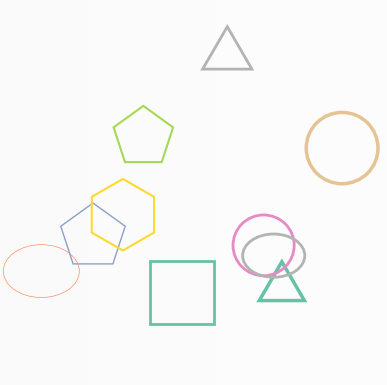[{"shape": "triangle", "thickness": 2.5, "radius": 0.34, "center": [0.727, 0.253]}, {"shape": "square", "thickness": 2, "radius": 0.41, "center": [0.47, 0.24]}, {"shape": "oval", "thickness": 0.5, "radius": 0.49, "center": [0.107, 0.296]}, {"shape": "pentagon", "thickness": 1, "radius": 0.44, "center": [0.24, 0.385]}, {"shape": "circle", "thickness": 2, "radius": 0.39, "center": [0.68, 0.363]}, {"shape": "pentagon", "thickness": 1.5, "radius": 0.4, "center": [0.37, 0.644]}, {"shape": "hexagon", "thickness": 1.5, "radius": 0.46, "center": [0.317, 0.442]}, {"shape": "circle", "thickness": 2.5, "radius": 0.46, "center": [0.883, 0.615]}, {"shape": "triangle", "thickness": 2, "radius": 0.37, "center": [0.587, 0.857]}, {"shape": "oval", "thickness": 2, "radius": 0.4, "center": [0.706, 0.336]}]